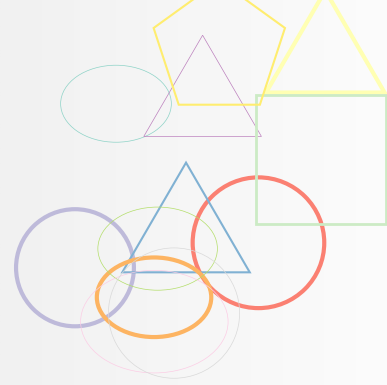[{"shape": "oval", "thickness": 0.5, "radius": 0.71, "center": [0.299, 0.731]}, {"shape": "triangle", "thickness": 3, "radius": 0.88, "center": [0.839, 0.848]}, {"shape": "circle", "thickness": 3, "radius": 0.76, "center": [0.193, 0.305]}, {"shape": "circle", "thickness": 3, "radius": 0.85, "center": [0.667, 0.369]}, {"shape": "triangle", "thickness": 1.5, "radius": 0.95, "center": [0.48, 0.388]}, {"shape": "oval", "thickness": 3, "radius": 0.74, "center": [0.398, 0.228]}, {"shape": "oval", "thickness": 0.5, "radius": 0.77, "center": [0.407, 0.354]}, {"shape": "oval", "thickness": 0.5, "radius": 0.95, "center": [0.398, 0.165]}, {"shape": "circle", "thickness": 0.5, "radius": 0.85, "center": [0.449, 0.187]}, {"shape": "triangle", "thickness": 0.5, "radius": 0.88, "center": [0.523, 0.733]}, {"shape": "square", "thickness": 2, "radius": 0.84, "center": [0.828, 0.587]}, {"shape": "pentagon", "thickness": 1.5, "radius": 0.89, "center": [0.566, 0.872]}]